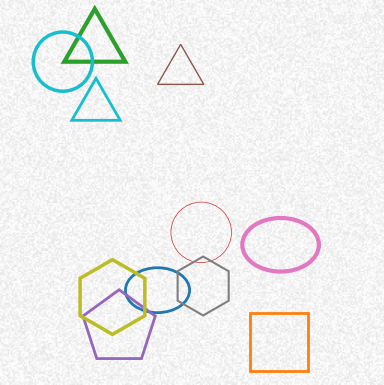[{"shape": "oval", "thickness": 2, "radius": 0.42, "center": [0.409, 0.246]}, {"shape": "square", "thickness": 2, "radius": 0.37, "center": [0.724, 0.111]}, {"shape": "triangle", "thickness": 3, "radius": 0.46, "center": [0.246, 0.886]}, {"shape": "circle", "thickness": 0.5, "radius": 0.39, "center": [0.523, 0.396]}, {"shape": "pentagon", "thickness": 2, "radius": 0.49, "center": [0.309, 0.149]}, {"shape": "triangle", "thickness": 1, "radius": 0.35, "center": [0.469, 0.816]}, {"shape": "oval", "thickness": 3, "radius": 0.5, "center": [0.729, 0.364]}, {"shape": "hexagon", "thickness": 1.5, "radius": 0.38, "center": [0.528, 0.257]}, {"shape": "hexagon", "thickness": 2.5, "radius": 0.49, "center": [0.292, 0.229]}, {"shape": "circle", "thickness": 2.5, "radius": 0.38, "center": [0.163, 0.84]}, {"shape": "triangle", "thickness": 2, "radius": 0.36, "center": [0.249, 0.724]}]